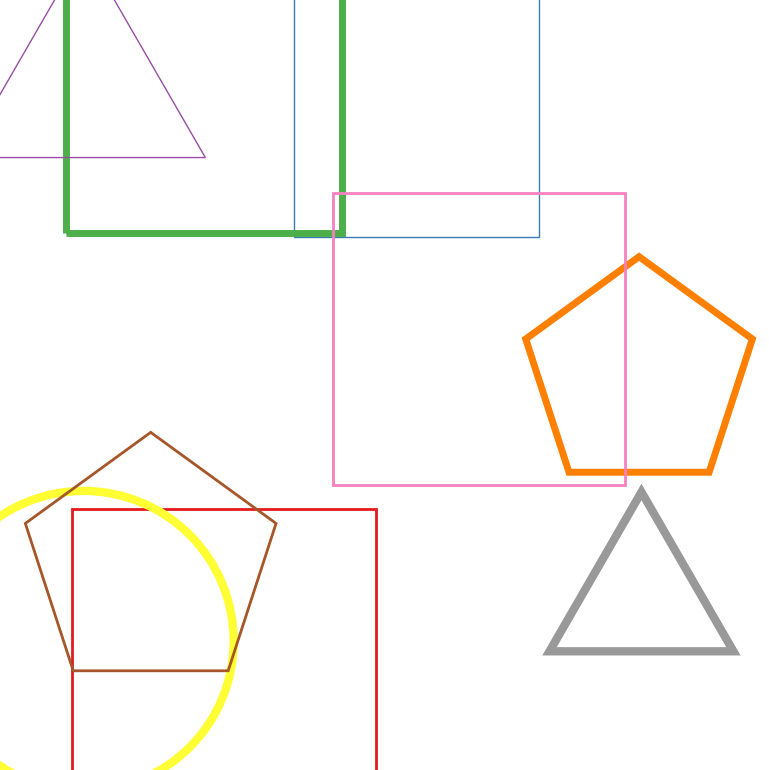[{"shape": "square", "thickness": 1, "radius": 0.99, "center": [0.291, 0.142]}, {"shape": "square", "thickness": 0.5, "radius": 0.8, "center": [0.54, 0.851]}, {"shape": "square", "thickness": 2.5, "radius": 0.9, "center": [0.265, 0.877]}, {"shape": "triangle", "thickness": 0.5, "radius": 0.91, "center": [0.11, 0.886]}, {"shape": "pentagon", "thickness": 2.5, "radius": 0.77, "center": [0.83, 0.512]}, {"shape": "circle", "thickness": 3, "radius": 0.98, "center": [0.108, 0.167]}, {"shape": "pentagon", "thickness": 1, "radius": 0.86, "center": [0.196, 0.267]}, {"shape": "square", "thickness": 1, "radius": 0.95, "center": [0.622, 0.559]}, {"shape": "triangle", "thickness": 3, "radius": 0.69, "center": [0.833, 0.223]}]